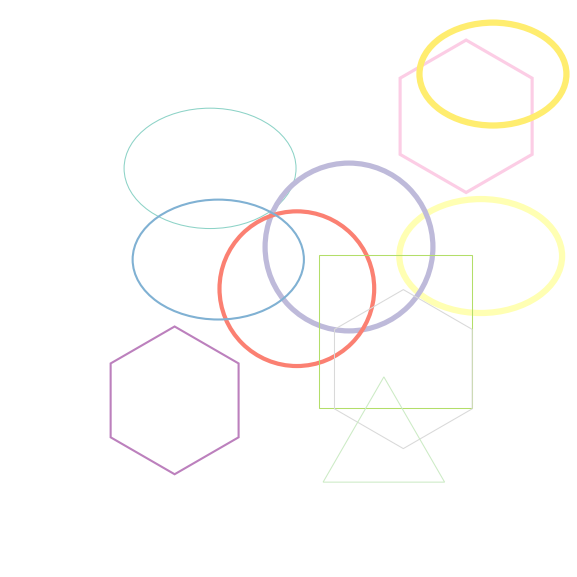[{"shape": "oval", "thickness": 0.5, "radius": 0.74, "center": [0.364, 0.708]}, {"shape": "oval", "thickness": 3, "radius": 0.7, "center": [0.832, 0.556]}, {"shape": "circle", "thickness": 2.5, "radius": 0.73, "center": [0.604, 0.571]}, {"shape": "circle", "thickness": 2, "radius": 0.67, "center": [0.514, 0.499]}, {"shape": "oval", "thickness": 1, "radius": 0.74, "center": [0.378, 0.55]}, {"shape": "square", "thickness": 0.5, "radius": 0.66, "center": [0.685, 0.426]}, {"shape": "hexagon", "thickness": 1.5, "radius": 0.66, "center": [0.807, 0.798]}, {"shape": "hexagon", "thickness": 0.5, "radius": 0.69, "center": [0.698, 0.36]}, {"shape": "hexagon", "thickness": 1, "radius": 0.64, "center": [0.302, 0.306]}, {"shape": "triangle", "thickness": 0.5, "radius": 0.61, "center": [0.665, 0.225]}, {"shape": "oval", "thickness": 3, "radius": 0.64, "center": [0.854, 0.871]}]